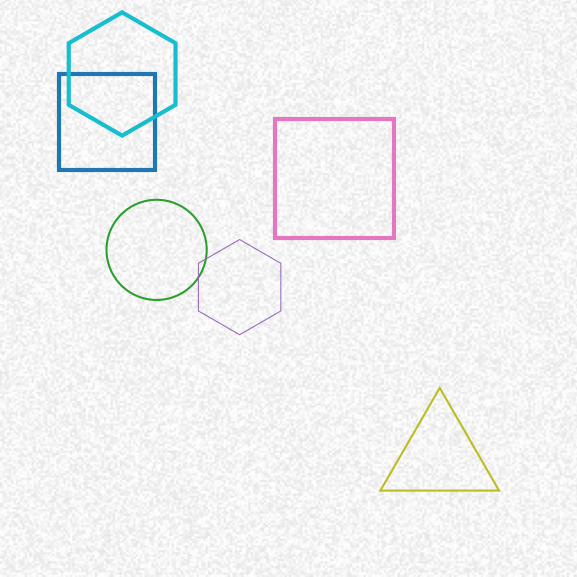[{"shape": "square", "thickness": 2, "radius": 0.42, "center": [0.185, 0.788]}, {"shape": "circle", "thickness": 1, "radius": 0.43, "center": [0.271, 0.566]}, {"shape": "hexagon", "thickness": 0.5, "radius": 0.41, "center": [0.415, 0.502]}, {"shape": "square", "thickness": 2, "radius": 0.51, "center": [0.579, 0.69]}, {"shape": "triangle", "thickness": 1, "radius": 0.59, "center": [0.761, 0.209]}, {"shape": "hexagon", "thickness": 2, "radius": 0.53, "center": [0.211, 0.871]}]